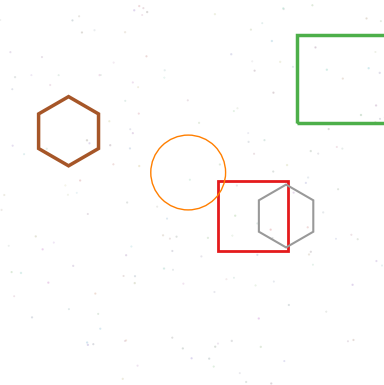[{"shape": "square", "thickness": 2, "radius": 0.45, "center": [0.658, 0.44]}, {"shape": "square", "thickness": 2.5, "radius": 0.57, "center": [0.887, 0.796]}, {"shape": "circle", "thickness": 1, "radius": 0.49, "center": [0.489, 0.552]}, {"shape": "hexagon", "thickness": 2.5, "radius": 0.45, "center": [0.178, 0.659]}, {"shape": "hexagon", "thickness": 1.5, "radius": 0.41, "center": [0.743, 0.439]}]